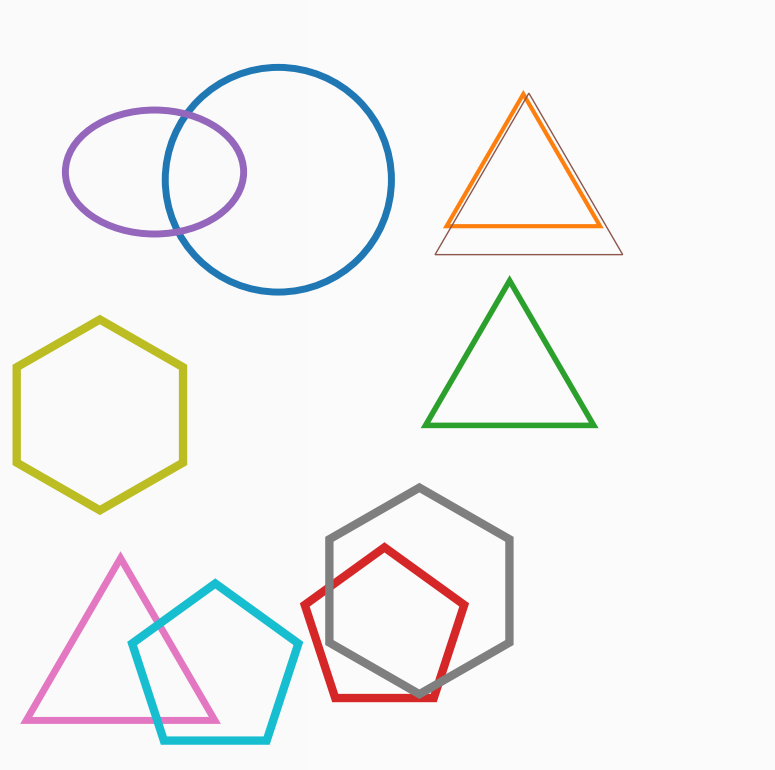[{"shape": "circle", "thickness": 2.5, "radius": 0.73, "center": [0.359, 0.767]}, {"shape": "triangle", "thickness": 1.5, "radius": 0.57, "center": [0.675, 0.763]}, {"shape": "triangle", "thickness": 2, "radius": 0.63, "center": [0.658, 0.51]}, {"shape": "pentagon", "thickness": 3, "radius": 0.54, "center": [0.496, 0.181]}, {"shape": "oval", "thickness": 2.5, "radius": 0.58, "center": [0.199, 0.777]}, {"shape": "triangle", "thickness": 0.5, "radius": 0.7, "center": [0.682, 0.739]}, {"shape": "triangle", "thickness": 2.5, "radius": 0.7, "center": [0.156, 0.135]}, {"shape": "hexagon", "thickness": 3, "radius": 0.67, "center": [0.541, 0.233]}, {"shape": "hexagon", "thickness": 3, "radius": 0.62, "center": [0.129, 0.461]}, {"shape": "pentagon", "thickness": 3, "radius": 0.56, "center": [0.278, 0.129]}]